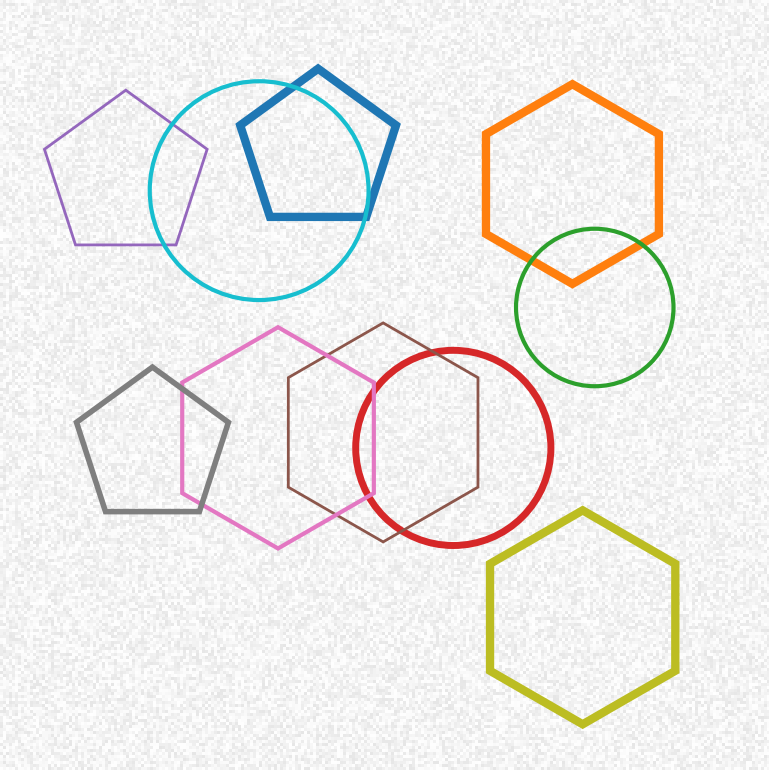[{"shape": "pentagon", "thickness": 3, "radius": 0.53, "center": [0.413, 0.804]}, {"shape": "hexagon", "thickness": 3, "radius": 0.65, "center": [0.743, 0.761]}, {"shape": "circle", "thickness": 1.5, "radius": 0.51, "center": [0.772, 0.601]}, {"shape": "circle", "thickness": 2.5, "radius": 0.63, "center": [0.589, 0.418]}, {"shape": "pentagon", "thickness": 1, "radius": 0.56, "center": [0.163, 0.772]}, {"shape": "hexagon", "thickness": 1, "radius": 0.71, "center": [0.498, 0.438]}, {"shape": "hexagon", "thickness": 1.5, "radius": 0.72, "center": [0.361, 0.431]}, {"shape": "pentagon", "thickness": 2, "radius": 0.52, "center": [0.198, 0.419]}, {"shape": "hexagon", "thickness": 3, "radius": 0.69, "center": [0.757, 0.198]}, {"shape": "circle", "thickness": 1.5, "radius": 0.71, "center": [0.337, 0.752]}]